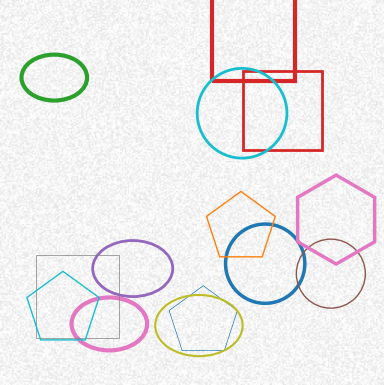[{"shape": "circle", "thickness": 2.5, "radius": 0.51, "center": [0.689, 0.315]}, {"shape": "pentagon", "thickness": 0.5, "radius": 0.47, "center": [0.528, 0.165]}, {"shape": "pentagon", "thickness": 1, "radius": 0.47, "center": [0.626, 0.409]}, {"shape": "oval", "thickness": 3, "radius": 0.43, "center": [0.141, 0.799]}, {"shape": "square", "thickness": 2, "radius": 0.52, "center": [0.733, 0.714]}, {"shape": "square", "thickness": 3, "radius": 0.54, "center": [0.658, 0.898]}, {"shape": "oval", "thickness": 2, "radius": 0.52, "center": [0.345, 0.302]}, {"shape": "circle", "thickness": 1, "radius": 0.45, "center": [0.859, 0.289]}, {"shape": "oval", "thickness": 3, "radius": 0.49, "center": [0.284, 0.159]}, {"shape": "hexagon", "thickness": 2.5, "radius": 0.58, "center": [0.873, 0.43]}, {"shape": "square", "thickness": 0.5, "radius": 0.54, "center": [0.201, 0.231]}, {"shape": "oval", "thickness": 1.5, "radius": 0.57, "center": [0.517, 0.154]}, {"shape": "pentagon", "thickness": 1, "radius": 0.49, "center": [0.164, 0.197]}, {"shape": "circle", "thickness": 2, "radius": 0.58, "center": [0.629, 0.706]}]